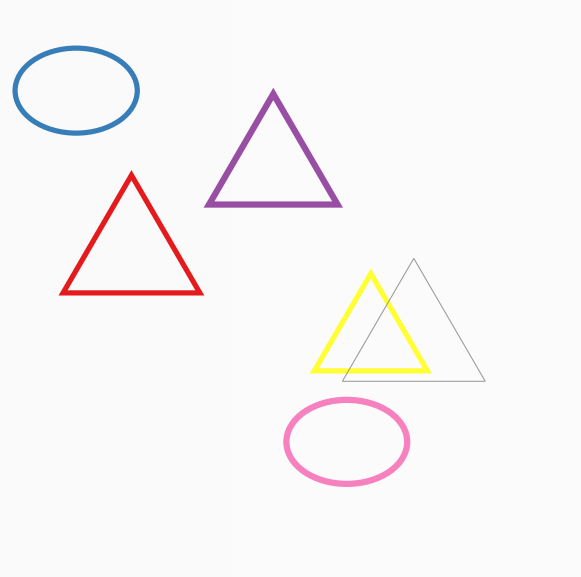[{"shape": "triangle", "thickness": 2.5, "radius": 0.68, "center": [0.226, 0.56]}, {"shape": "oval", "thickness": 2.5, "radius": 0.53, "center": [0.131, 0.842]}, {"shape": "triangle", "thickness": 3, "radius": 0.64, "center": [0.47, 0.709]}, {"shape": "triangle", "thickness": 2.5, "radius": 0.56, "center": [0.638, 0.413]}, {"shape": "oval", "thickness": 3, "radius": 0.52, "center": [0.597, 0.234]}, {"shape": "triangle", "thickness": 0.5, "radius": 0.71, "center": [0.712, 0.41]}]